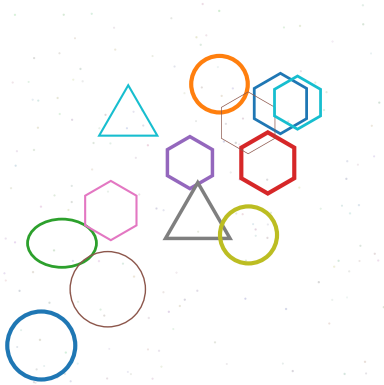[{"shape": "circle", "thickness": 3, "radius": 0.44, "center": [0.107, 0.103]}, {"shape": "hexagon", "thickness": 2, "radius": 0.39, "center": [0.728, 0.731]}, {"shape": "circle", "thickness": 3, "radius": 0.37, "center": [0.57, 0.781]}, {"shape": "oval", "thickness": 2, "radius": 0.45, "center": [0.161, 0.368]}, {"shape": "hexagon", "thickness": 3, "radius": 0.4, "center": [0.696, 0.577]}, {"shape": "hexagon", "thickness": 2.5, "radius": 0.34, "center": [0.493, 0.578]}, {"shape": "hexagon", "thickness": 0.5, "radius": 0.4, "center": [0.645, 0.681]}, {"shape": "circle", "thickness": 1, "radius": 0.49, "center": [0.28, 0.249]}, {"shape": "hexagon", "thickness": 1.5, "radius": 0.38, "center": [0.288, 0.453]}, {"shape": "triangle", "thickness": 2.5, "radius": 0.48, "center": [0.514, 0.429]}, {"shape": "circle", "thickness": 3, "radius": 0.37, "center": [0.645, 0.39]}, {"shape": "hexagon", "thickness": 2, "radius": 0.35, "center": [0.773, 0.733]}, {"shape": "triangle", "thickness": 1.5, "radius": 0.44, "center": [0.333, 0.691]}]